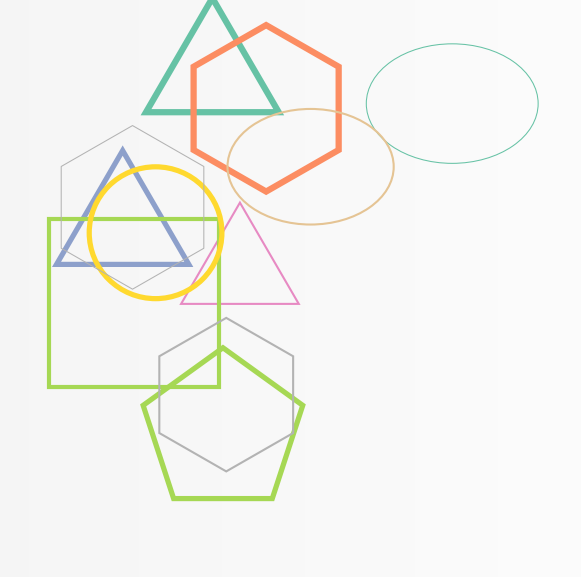[{"shape": "triangle", "thickness": 3, "radius": 0.66, "center": [0.365, 0.871]}, {"shape": "oval", "thickness": 0.5, "radius": 0.74, "center": [0.778, 0.82]}, {"shape": "hexagon", "thickness": 3, "radius": 0.72, "center": [0.458, 0.812]}, {"shape": "triangle", "thickness": 2.5, "radius": 0.66, "center": [0.211, 0.607]}, {"shape": "triangle", "thickness": 1, "radius": 0.58, "center": [0.413, 0.531]}, {"shape": "square", "thickness": 2, "radius": 0.73, "center": [0.231, 0.474]}, {"shape": "pentagon", "thickness": 2.5, "radius": 0.72, "center": [0.384, 0.253]}, {"shape": "circle", "thickness": 2.5, "radius": 0.57, "center": [0.268, 0.596]}, {"shape": "oval", "thickness": 1, "radius": 0.71, "center": [0.534, 0.71]}, {"shape": "hexagon", "thickness": 0.5, "radius": 0.71, "center": [0.228, 0.64]}, {"shape": "hexagon", "thickness": 1, "radius": 0.66, "center": [0.389, 0.316]}]